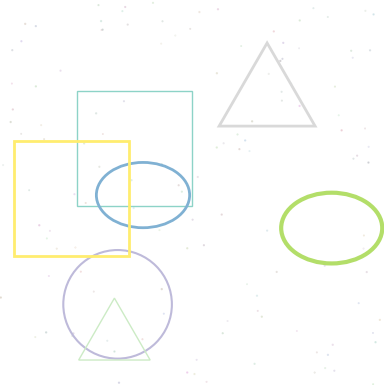[{"shape": "square", "thickness": 1, "radius": 0.75, "center": [0.35, 0.614]}, {"shape": "circle", "thickness": 1.5, "radius": 0.71, "center": [0.305, 0.21]}, {"shape": "oval", "thickness": 2, "radius": 0.61, "center": [0.371, 0.493]}, {"shape": "oval", "thickness": 3, "radius": 0.66, "center": [0.862, 0.408]}, {"shape": "triangle", "thickness": 2, "radius": 0.72, "center": [0.694, 0.744]}, {"shape": "triangle", "thickness": 1, "radius": 0.54, "center": [0.297, 0.118]}, {"shape": "square", "thickness": 2, "radius": 0.74, "center": [0.185, 0.484]}]